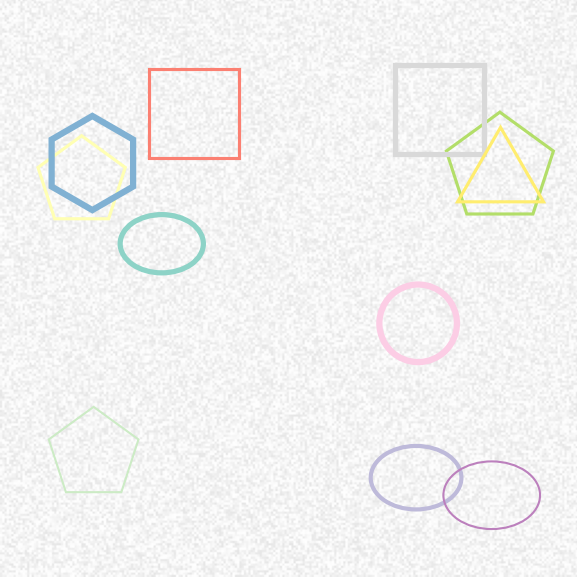[{"shape": "oval", "thickness": 2.5, "radius": 0.36, "center": [0.28, 0.577]}, {"shape": "pentagon", "thickness": 1.5, "radius": 0.4, "center": [0.141, 0.685]}, {"shape": "oval", "thickness": 2, "radius": 0.39, "center": [0.72, 0.172]}, {"shape": "square", "thickness": 1.5, "radius": 0.39, "center": [0.336, 0.802]}, {"shape": "hexagon", "thickness": 3, "radius": 0.41, "center": [0.16, 0.717]}, {"shape": "pentagon", "thickness": 1.5, "radius": 0.49, "center": [0.866, 0.707]}, {"shape": "circle", "thickness": 3, "radius": 0.34, "center": [0.724, 0.439]}, {"shape": "square", "thickness": 2.5, "radius": 0.39, "center": [0.761, 0.81]}, {"shape": "oval", "thickness": 1, "radius": 0.42, "center": [0.851, 0.142]}, {"shape": "pentagon", "thickness": 1, "radius": 0.41, "center": [0.162, 0.213]}, {"shape": "triangle", "thickness": 1.5, "radius": 0.43, "center": [0.867, 0.693]}]